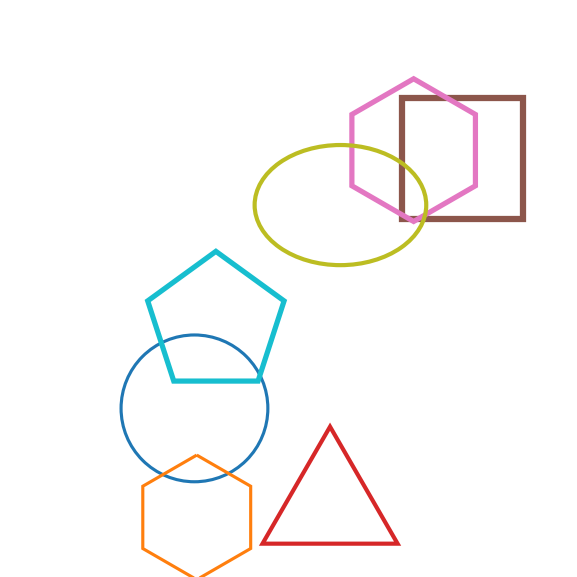[{"shape": "circle", "thickness": 1.5, "radius": 0.64, "center": [0.337, 0.292]}, {"shape": "hexagon", "thickness": 1.5, "radius": 0.54, "center": [0.341, 0.103]}, {"shape": "triangle", "thickness": 2, "radius": 0.68, "center": [0.572, 0.125]}, {"shape": "square", "thickness": 3, "radius": 0.52, "center": [0.801, 0.724]}, {"shape": "hexagon", "thickness": 2.5, "radius": 0.62, "center": [0.716, 0.739]}, {"shape": "oval", "thickness": 2, "radius": 0.74, "center": [0.59, 0.644]}, {"shape": "pentagon", "thickness": 2.5, "radius": 0.62, "center": [0.374, 0.44]}]